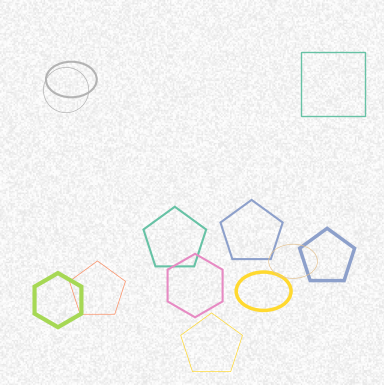[{"shape": "pentagon", "thickness": 1.5, "radius": 0.43, "center": [0.454, 0.377]}, {"shape": "square", "thickness": 1, "radius": 0.42, "center": [0.865, 0.782]}, {"shape": "pentagon", "thickness": 0.5, "radius": 0.38, "center": [0.253, 0.246]}, {"shape": "pentagon", "thickness": 1.5, "radius": 0.43, "center": [0.653, 0.396]}, {"shape": "pentagon", "thickness": 2.5, "radius": 0.38, "center": [0.85, 0.332]}, {"shape": "hexagon", "thickness": 1.5, "radius": 0.41, "center": [0.507, 0.258]}, {"shape": "hexagon", "thickness": 3, "radius": 0.35, "center": [0.151, 0.22]}, {"shape": "pentagon", "thickness": 0.5, "radius": 0.42, "center": [0.55, 0.103]}, {"shape": "oval", "thickness": 2.5, "radius": 0.36, "center": [0.685, 0.244]}, {"shape": "oval", "thickness": 0.5, "radius": 0.32, "center": [0.761, 0.321]}, {"shape": "oval", "thickness": 1.5, "radius": 0.33, "center": [0.185, 0.794]}, {"shape": "circle", "thickness": 0.5, "radius": 0.29, "center": [0.172, 0.766]}]